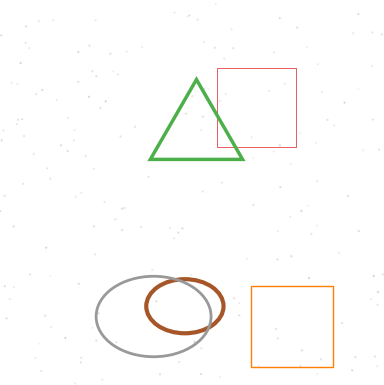[{"shape": "square", "thickness": 0.5, "radius": 0.51, "center": [0.665, 0.721]}, {"shape": "triangle", "thickness": 2.5, "radius": 0.69, "center": [0.51, 0.655]}, {"shape": "square", "thickness": 1, "radius": 0.53, "center": [0.758, 0.152]}, {"shape": "oval", "thickness": 3, "radius": 0.5, "center": [0.48, 0.205]}, {"shape": "oval", "thickness": 2, "radius": 0.75, "center": [0.399, 0.178]}]